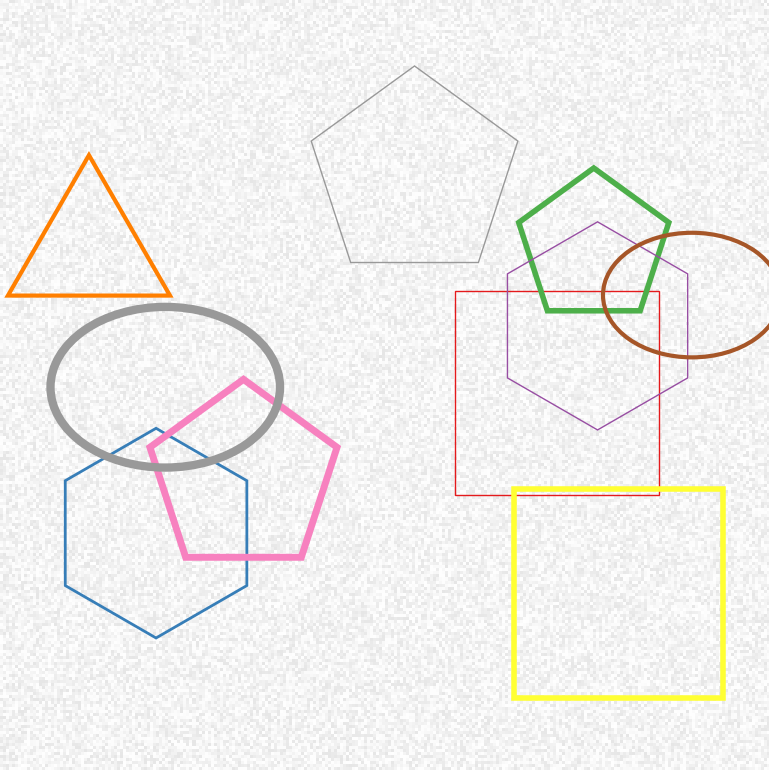[{"shape": "square", "thickness": 0.5, "radius": 0.66, "center": [0.724, 0.489]}, {"shape": "hexagon", "thickness": 1, "radius": 0.68, "center": [0.203, 0.308]}, {"shape": "pentagon", "thickness": 2, "radius": 0.51, "center": [0.771, 0.679]}, {"shape": "hexagon", "thickness": 0.5, "radius": 0.68, "center": [0.776, 0.577]}, {"shape": "triangle", "thickness": 1.5, "radius": 0.61, "center": [0.116, 0.677]}, {"shape": "square", "thickness": 2, "radius": 0.68, "center": [0.803, 0.23]}, {"shape": "oval", "thickness": 1.5, "radius": 0.58, "center": [0.899, 0.617]}, {"shape": "pentagon", "thickness": 2.5, "radius": 0.64, "center": [0.316, 0.38]}, {"shape": "oval", "thickness": 3, "radius": 0.75, "center": [0.215, 0.497]}, {"shape": "pentagon", "thickness": 0.5, "radius": 0.71, "center": [0.538, 0.773]}]